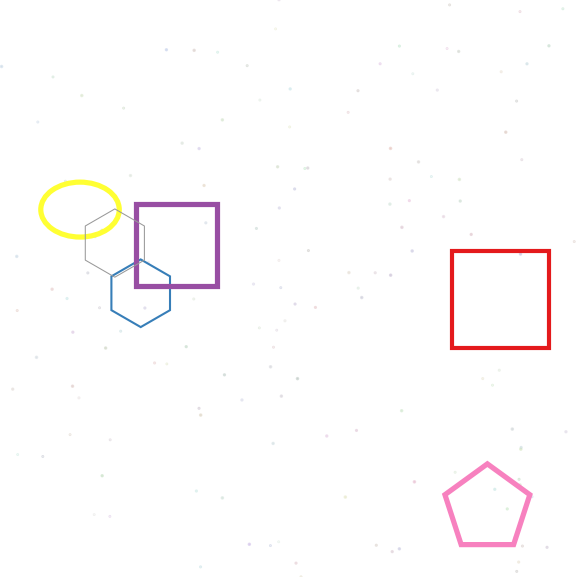[{"shape": "square", "thickness": 2, "radius": 0.42, "center": [0.866, 0.481]}, {"shape": "hexagon", "thickness": 1, "radius": 0.29, "center": [0.244, 0.491]}, {"shape": "square", "thickness": 2.5, "radius": 0.35, "center": [0.306, 0.575]}, {"shape": "oval", "thickness": 2.5, "radius": 0.34, "center": [0.139, 0.636]}, {"shape": "pentagon", "thickness": 2.5, "radius": 0.39, "center": [0.844, 0.119]}, {"shape": "hexagon", "thickness": 0.5, "radius": 0.3, "center": [0.199, 0.578]}]